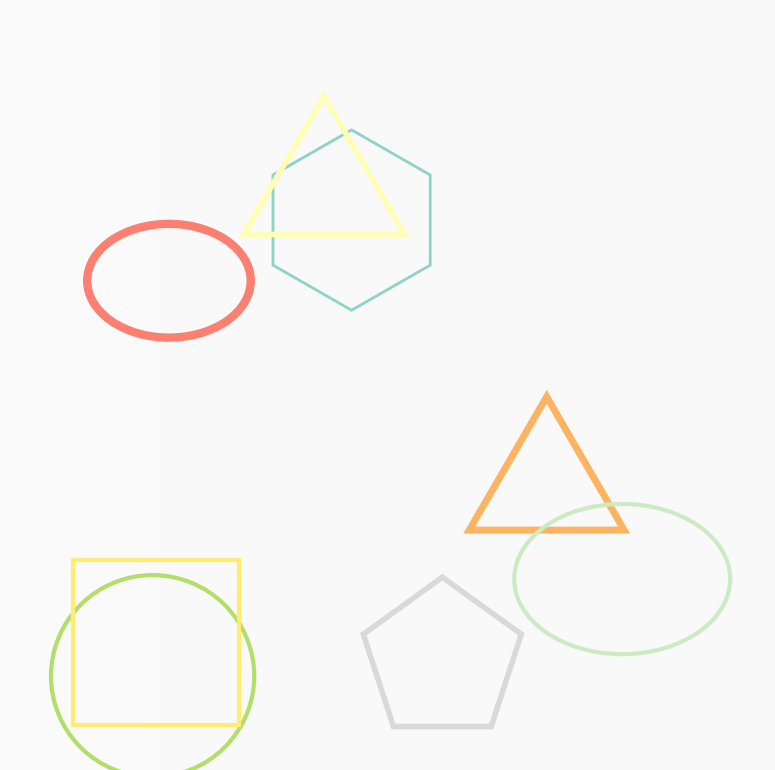[{"shape": "hexagon", "thickness": 1, "radius": 0.59, "center": [0.454, 0.714]}, {"shape": "triangle", "thickness": 2, "radius": 0.6, "center": [0.418, 0.755]}, {"shape": "oval", "thickness": 3, "radius": 0.53, "center": [0.218, 0.635]}, {"shape": "triangle", "thickness": 2.5, "radius": 0.58, "center": [0.705, 0.369]}, {"shape": "circle", "thickness": 1.5, "radius": 0.66, "center": [0.197, 0.122]}, {"shape": "pentagon", "thickness": 2, "radius": 0.54, "center": [0.571, 0.143]}, {"shape": "oval", "thickness": 1.5, "radius": 0.7, "center": [0.803, 0.248]}, {"shape": "square", "thickness": 1.5, "radius": 0.54, "center": [0.201, 0.165]}]